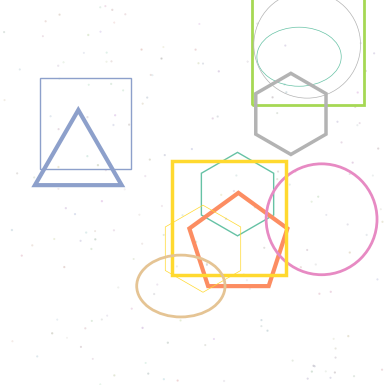[{"shape": "hexagon", "thickness": 1, "radius": 0.54, "center": [0.617, 0.496]}, {"shape": "oval", "thickness": 0.5, "radius": 0.55, "center": [0.777, 0.853]}, {"shape": "pentagon", "thickness": 3, "radius": 0.67, "center": [0.619, 0.365]}, {"shape": "triangle", "thickness": 3, "radius": 0.65, "center": [0.203, 0.584]}, {"shape": "square", "thickness": 1, "radius": 0.59, "center": [0.222, 0.678]}, {"shape": "circle", "thickness": 2, "radius": 0.72, "center": [0.835, 0.43]}, {"shape": "square", "thickness": 2, "radius": 0.73, "center": [0.8, 0.873]}, {"shape": "hexagon", "thickness": 0.5, "radius": 0.57, "center": [0.527, 0.354]}, {"shape": "square", "thickness": 2.5, "radius": 0.75, "center": [0.594, 0.434]}, {"shape": "oval", "thickness": 2, "radius": 0.57, "center": [0.47, 0.257]}, {"shape": "circle", "thickness": 0.5, "radius": 0.69, "center": [0.798, 0.884]}, {"shape": "hexagon", "thickness": 2.5, "radius": 0.53, "center": [0.756, 0.704]}]